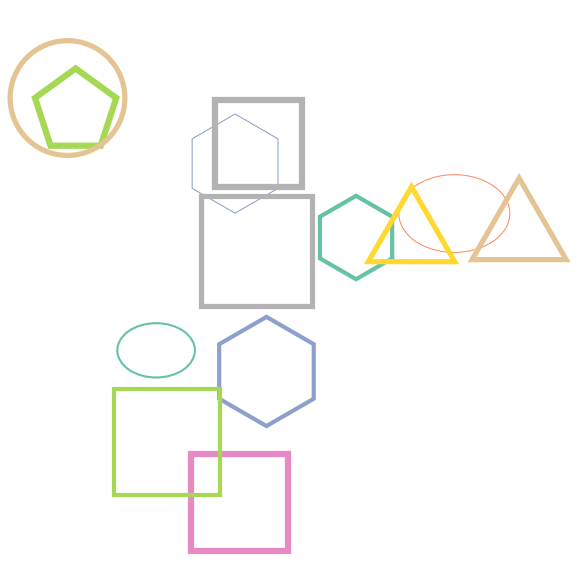[{"shape": "oval", "thickness": 1, "radius": 0.34, "center": [0.27, 0.392]}, {"shape": "hexagon", "thickness": 2, "radius": 0.36, "center": [0.617, 0.588]}, {"shape": "oval", "thickness": 0.5, "radius": 0.48, "center": [0.787, 0.629]}, {"shape": "hexagon", "thickness": 0.5, "radius": 0.43, "center": [0.407, 0.716]}, {"shape": "hexagon", "thickness": 2, "radius": 0.47, "center": [0.461, 0.356]}, {"shape": "square", "thickness": 3, "radius": 0.42, "center": [0.415, 0.129]}, {"shape": "square", "thickness": 2, "radius": 0.46, "center": [0.289, 0.234]}, {"shape": "pentagon", "thickness": 3, "radius": 0.37, "center": [0.131, 0.807]}, {"shape": "triangle", "thickness": 2.5, "radius": 0.43, "center": [0.713, 0.589]}, {"shape": "circle", "thickness": 2.5, "radius": 0.5, "center": [0.117, 0.829]}, {"shape": "triangle", "thickness": 2.5, "radius": 0.47, "center": [0.899, 0.597]}, {"shape": "square", "thickness": 3, "radius": 0.38, "center": [0.448, 0.751]}, {"shape": "square", "thickness": 2.5, "radius": 0.48, "center": [0.444, 0.565]}]